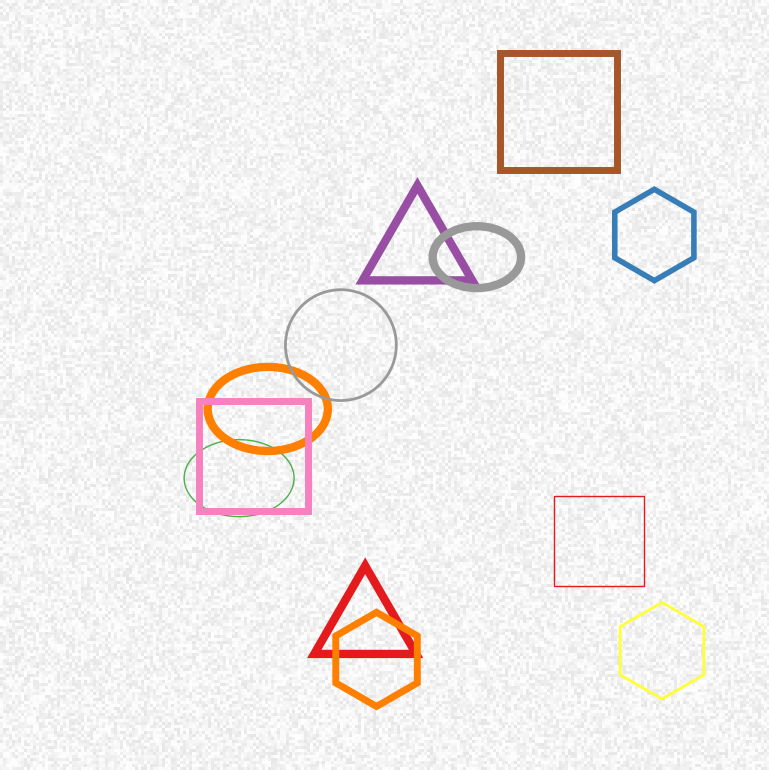[{"shape": "triangle", "thickness": 3, "radius": 0.38, "center": [0.474, 0.189]}, {"shape": "square", "thickness": 0.5, "radius": 0.29, "center": [0.778, 0.297]}, {"shape": "hexagon", "thickness": 2, "radius": 0.3, "center": [0.85, 0.695]}, {"shape": "oval", "thickness": 0.5, "radius": 0.36, "center": [0.311, 0.379]}, {"shape": "triangle", "thickness": 3, "radius": 0.41, "center": [0.542, 0.677]}, {"shape": "oval", "thickness": 3, "radius": 0.39, "center": [0.348, 0.469]}, {"shape": "hexagon", "thickness": 2.5, "radius": 0.31, "center": [0.489, 0.144]}, {"shape": "hexagon", "thickness": 1, "radius": 0.31, "center": [0.86, 0.155]}, {"shape": "square", "thickness": 2.5, "radius": 0.38, "center": [0.726, 0.855]}, {"shape": "square", "thickness": 2.5, "radius": 0.36, "center": [0.329, 0.408]}, {"shape": "circle", "thickness": 1, "radius": 0.36, "center": [0.443, 0.552]}, {"shape": "oval", "thickness": 3, "radius": 0.29, "center": [0.619, 0.666]}]